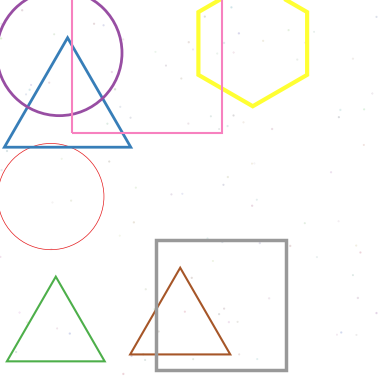[{"shape": "circle", "thickness": 0.5, "radius": 0.69, "center": [0.132, 0.489]}, {"shape": "triangle", "thickness": 2, "radius": 0.95, "center": [0.176, 0.712]}, {"shape": "triangle", "thickness": 1.5, "radius": 0.73, "center": [0.145, 0.135]}, {"shape": "circle", "thickness": 2, "radius": 0.81, "center": [0.154, 0.862]}, {"shape": "hexagon", "thickness": 3, "radius": 0.82, "center": [0.657, 0.887]}, {"shape": "triangle", "thickness": 1.5, "radius": 0.75, "center": [0.468, 0.154]}, {"shape": "square", "thickness": 1.5, "radius": 0.97, "center": [0.382, 0.847]}, {"shape": "square", "thickness": 2.5, "radius": 0.84, "center": [0.575, 0.209]}]